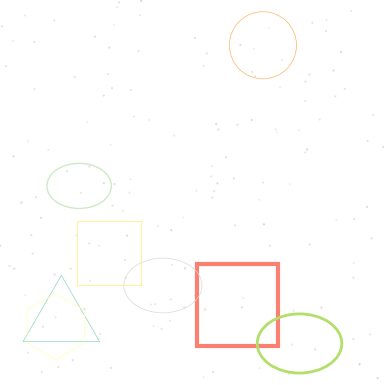[{"shape": "triangle", "thickness": 0.5, "radius": 0.57, "center": [0.159, 0.17]}, {"shape": "hexagon", "thickness": 0.5, "radius": 0.43, "center": [0.145, 0.152]}, {"shape": "square", "thickness": 3, "radius": 0.53, "center": [0.617, 0.208]}, {"shape": "circle", "thickness": 0.5, "radius": 0.44, "center": [0.683, 0.882]}, {"shape": "oval", "thickness": 2, "radius": 0.55, "center": [0.778, 0.108]}, {"shape": "oval", "thickness": 0.5, "radius": 0.51, "center": [0.423, 0.259]}, {"shape": "oval", "thickness": 1, "radius": 0.42, "center": [0.206, 0.517]}, {"shape": "square", "thickness": 0.5, "radius": 0.41, "center": [0.283, 0.343]}]